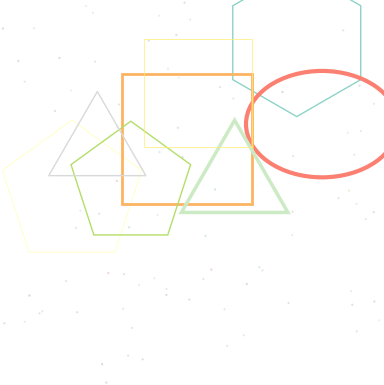[{"shape": "hexagon", "thickness": 1, "radius": 0.96, "center": [0.771, 0.889]}, {"shape": "pentagon", "thickness": 0.5, "radius": 0.95, "center": [0.187, 0.499]}, {"shape": "oval", "thickness": 3, "radius": 0.99, "center": [0.836, 0.678]}, {"shape": "square", "thickness": 2, "radius": 0.84, "center": [0.485, 0.64]}, {"shape": "pentagon", "thickness": 1, "radius": 0.82, "center": [0.34, 0.522]}, {"shape": "triangle", "thickness": 1, "radius": 0.73, "center": [0.253, 0.617]}, {"shape": "triangle", "thickness": 2.5, "radius": 0.8, "center": [0.609, 0.528]}, {"shape": "square", "thickness": 0.5, "radius": 0.7, "center": [0.514, 0.758]}]